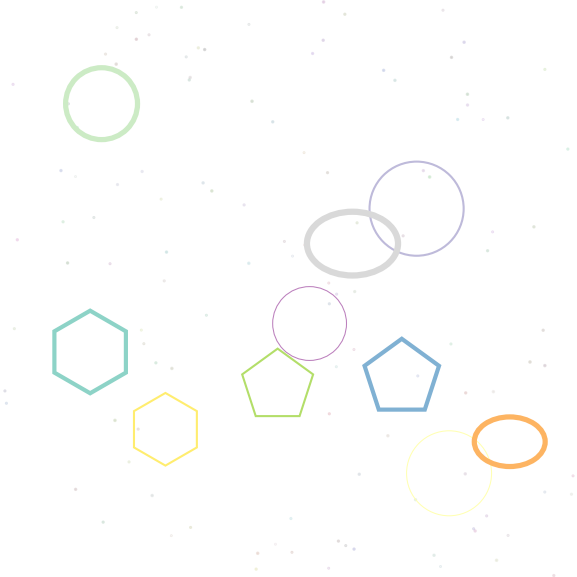[{"shape": "hexagon", "thickness": 2, "radius": 0.36, "center": [0.156, 0.39]}, {"shape": "circle", "thickness": 0.5, "radius": 0.37, "center": [0.778, 0.18]}, {"shape": "circle", "thickness": 1, "radius": 0.41, "center": [0.721, 0.638]}, {"shape": "pentagon", "thickness": 2, "radius": 0.34, "center": [0.696, 0.345]}, {"shape": "oval", "thickness": 2.5, "radius": 0.31, "center": [0.883, 0.234]}, {"shape": "pentagon", "thickness": 1, "radius": 0.32, "center": [0.481, 0.331]}, {"shape": "oval", "thickness": 3, "radius": 0.39, "center": [0.61, 0.577]}, {"shape": "circle", "thickness": 0.5, "radius": 0.32, "center": [0.536, 0.439]}, {"shape": "circle", "thickness": 2.5, "radius": 0.31, "center": [0.176, 0.82]}, {"shape": "hexagon", "thickness": 1, "radius": 0.31, "center": [0.286, 0.256]}]